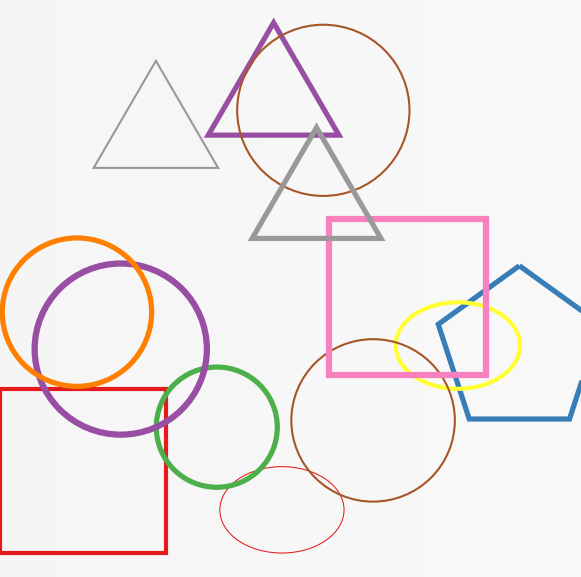[{"shape": "square", "thickness": 2, "radius": 0.71, "center": [0.142, 0.183]}, {"shape": "oval", "thickness": 0.5, "radius": 0.53, "center": [0.485, 0.116]}, {"shape": "pentagon", "thickness": 2.5, "radius": 0.73, "center": [0.894, 0.392]}, {"shape": "circle", "thickness": 2.5, "radius": 0.52, "center": [0.373, 0.259]}, {"shape": "circle", "thickness": 3, "radius": 0.74, "center": [0.208, 0.395]}, {"shape": "triangle", "thickness": 2.5, "radius": 0.65, "center": [0.471, 0.83]}, {"shape": "circle", "thickness": 2.5, "radius": 0.64, "center": [0.132, 0.459]}, {"shape": "oval", "thickness": 2, "radius": 0.53, "center": [0.788, 0.401]}, {"shape": "circle", "thickness": 1, "radius": 0.7, "center": [0.642, 0.271]}, {"shape": "circle", "thickness": 1, "radius": 0.74, "center": [0.556, 0.808]}, {"shape": "square", "thickness": 3, "radius": 0.68, "center": [0.702, 0.485]}, {"shape": "triangle", "thickness": 1, "radius": 0.62, "center": [0.268, 0.77]}, {"shape": "triangle", "thickness": 2.5, "radius": 0.64, "center": [0.545, 0.65]}]